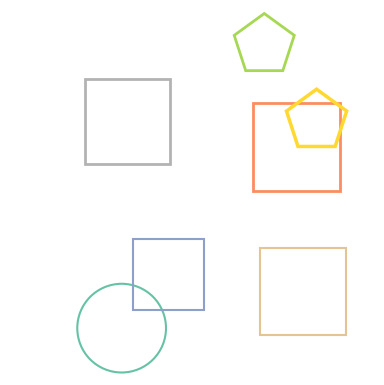[{"shape": "circle", "thickness": 1.5, "radius": 0.58, "center": [0.316, 0.148]}, {"shape": "square", "thickness": 2, "radius": 0.57, "center": [0.77, 0.618]}, {"shape": "square", "thickness": 1.5, "radius": 0.46, "center": [0.438, 0.288]}, {"shape": "pentagon", "thickness": 2, "radius": 0.41, "center": [0.686, 0.883]}, {"shape": "pentagon", "thickness": 2.5, "radius": 0.41, "center": [0.822, 0.686]}, {"shape": "square", "thickness": 1.5, "radius": 0.56, "center": [0.787, 0.243]}, {"shape": "square", "thickness": 2, "radius": 0.55, "center": [0.331, 0.685]}]